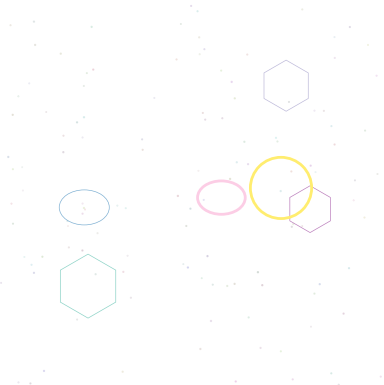[{"shape": "hexagon", "thickness": 0.5, "radius": 0.42, "center": [0.229, 0.257]}, {"shape": "hexagon", "thickness": 0.5, "radius": 0.33, "center": [0.743, 0.777]}, {"shape": "oval", "thickness": 0.5, "radius": 0.32, "center": [0.219, 0.461]}, {"shape": "oval", "thickness": 2, "radius": 0.31, "center": [0.575, 0.487]}, {"shape": "hexagon", "thickness": 0.5, "radius": 0.3, "center": [0.805, 0.457]}, {"shape": "circle", "thickness": 2, "radius": 0.4, "center": [0.73, 0.512]}]